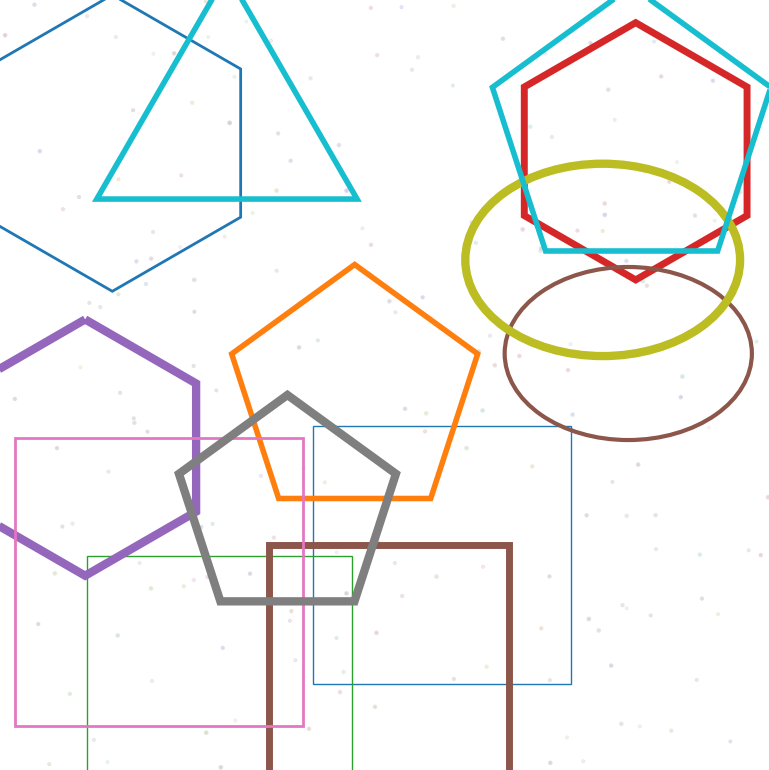[{"shape": "hexagon", "thickness": 1, "radius": 0.96, "center": [0.146, 0.814]}, {"shape": "square", "thickness": 0.5, "radius": 0.84, "center": [0.574, 0.279]}, {"shape": "pentagon", "thickness": 2, "radius": 0.84, "center": [0.461, 0.488]}, {"shape": "square", "thickness": 0.5, "radius": 0.86, "center": [0.285, 0.105]}, {"shape": "hexagon", "thickness": 2.5, "radius": 0.84, "center": [0.826, 0.804]}, {"shape": "hexagon", "thickness": 3, "radius": 0.83, "center": [0.111, 0.419]}, {"shape": "oval", "thickness": 1.5, "radius": 0.8, "center": [0.816, 0.541]}, {"shape": "square", "thickness": 2.5, "radius": 0.78, "center": [0.506, 0.136]}, {"shape": "square", "thickness": 1, "radius": 0.93, "center": [0.207, 0.244]}, {"shape": "pentagon", "thickness": 3, "radius": 0.74, "center": [0.373, 0.339]}, {"shape": "oval", "thickness": 3, "radius": 0.89, "center": [0.783, 0.662]}, {"shape": "pentagon", "thickness": 2, "radius": 0.95, "center": [0.82, 0.828]}, {"shape": "triangle", "thickness": 2, "radius": 0.98, "center": [0.295, 0.839]}]